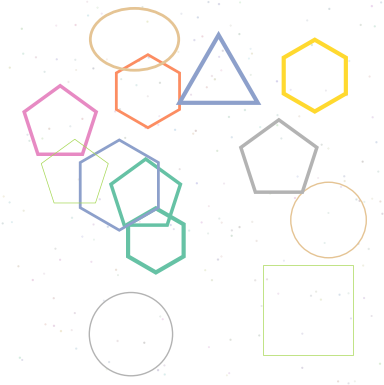[{"shape": "hexagon", "thickness": 3, "radius": 0.42, "center": [0.405, 0.376]}, {"shape": "pentagon", "thickness": 2.5, "radius": 0.47, "center": [0.378, 0.492]}, {"shape": "hexagon", "thickness": 2, "radius": 0.47, "center": [0.384, 0.763]}, {"shape": "hexagon", "thickness": 2, "radius": 0.59, "center": [0.31, 0.519]}, {"shape": "triangle", "thickness": 3, "radius": 0.59, "center": [0.568, 0.792]}, {"shape": "pentagon", "thickness": 2.5, "radius": 0.49, "center": [0.156, 0.679]}, {"shape": "pentagon", "thickness": 0.5, "radius": 0.46, "center": [0.194, 0.547]}, {"shape": "square", "thickness": 0.5, "radius": 0.59, "center": [0.8, 0.195]}, {"shape": "hexagon", "thickness": 3, "radius": 0.47, "center": [0.818, 0.804]}, {"shape": "circle", "thickness": 1, "radius": 0.49, "center": [0.853, 0.429]}, {"shape": "oval", "thickness": 2, "radius": 0.57, "center": [0.349, 0.898]}, {"shape": "pentagon", "thickness": 2.5, "radius": 0.52, "center": [0.724, 0.585]}, {"shape": "circle", "thickness": 1, "radius": 0.54, "center": [0.34, 0.132]}]